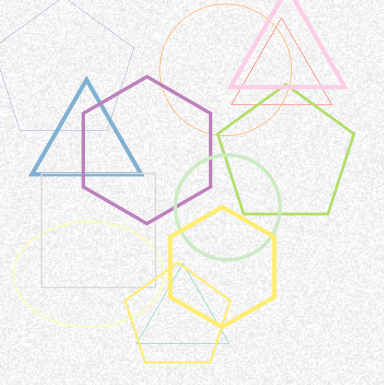[{"shape": "triangle", "thickness": 0.5, "radius": 0.69, "center": [0.475, 0.177]}, {"shape": "oval", "thickness": 1, "radius": 0.98, "center": [0.231, 0.287]}, {"shape": "pentagon", "thickness": 0.5, "radius": 0.96, "center": [0.165, 0.816]}, {"shape": "triangle", "thickness": 0.5, "radius": 0.75, "center": [0.731, 0.803]}, {"shape": "triangle", "thickness": 3, "radius": 0.82, "center": [0.225, 0.629]}, {"shape": "circle", "thickness": 0.5, "radius": 0.86, "center": [0.586, 0.819]}, {"shape": "pentagon", "thickness": 2, "radius": 0.93, "center": [0.742, 0.595]}, {"shape": "triangle", "thickness": 3, "radius": 0.86, "center": [0.747, 0.86]}, {"shape": "square", "thickness": 1, "radius": 0.74, "center": [0.255, 0.402]}, {"shape": "hexagon", "thickness": 2.5, "radius": 0.95, "center": [0.382, 0.61]}, {"shape": "circle", "thickness": 2.5, "radius": 0.68, "center": [0.591, 0.461]}, {"shape": "hexagon", "thickness": 3, "radius": 0.78, "center": [0.577, 0.306]}, {"shape": "pentagon", "thickness": 1.5, "radius": 0.72, "center": [0.462, 0.175]}]